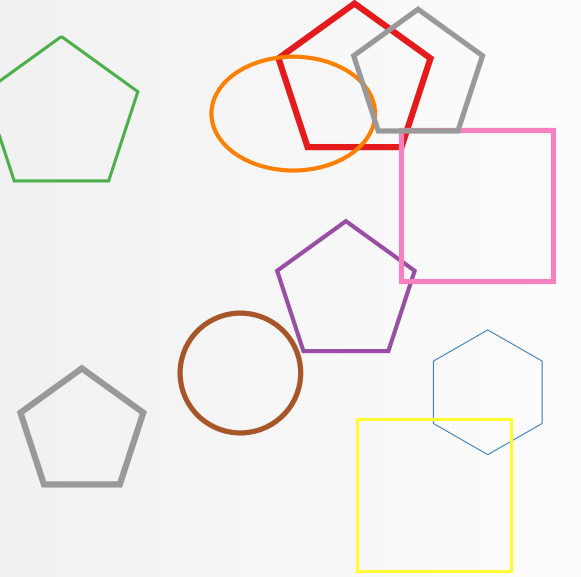[{"shape": "pentagon", "thickness": 3, "radius": 0.69, "center": [0.61, 0.856]}, {"shape": "hexagon", "thickness": 0.5, "radius": 0.54, "center": [0.839, 0.32]}, {"shape": "pentagon", "thickness": 1.5, "radius": 0.69, "center": [0.106, 0.798]}, {"shape": "pentagon", "thickness": 2, "radius": 0.62, "center": [0.595, 0.492]}, {"shape": "oval", "thickness": 2, "radius": 0.7, "center": [0.505, 0.802]}, {"shape": "square", "thickness": 1.5, "radius": 0.66, "center": [0.747, 0.142]}, {"shape": "circle", "thickness": 2.5, "radius": 0.52, "center": [0.414, 0.353]}, {"shape": "square", "thickness": 2.5, "radius": 0.65, "center": [0.821, 0.643]}, {"shape": "pentagon", "thickness": 3, "radius": 0.56, "center": [0.141, 0.25]}, {"shape": "pentagon", "thickness": 2.5, "radius": 0.58, "center": [0.719, 0.867]}]